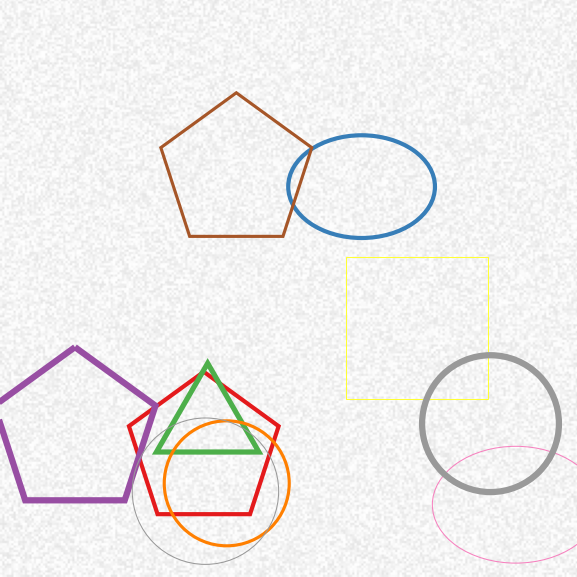[{"shape": "pentagon", "thickness": 2, "radius": 0.68, "center": [0.353, 0.219]}, {"shape": "oval", "thickness": 2, "radius": 0.64, "center": [0.626, 0.676]}, {"shape": "triangle", "thickness": 2.5, "radius": 0.51, "center": [0.36, 0.268]}, {"shape": "pentagon", "thickness": 3, "radius": 0.73, "center": [0.13, 0.251]}, {"shape": "circle", "thickness": 1.5, "radius": 0.54, "center": [0.393, 0.162]}, {"shape": "square", "thickness": 0.5, "radius": 0.62, "center": [0.722, 0.431]}, {"shape": "pentagon", "thickness": 1.5, "radius": 0.69, "center": [0.409, 0.701]}, {"shape": "oval", "thickness": 0.5, "radius": 0.72, "center": [0.893, 0.125]}, {"shape": "circle", "thickness": 0.5, "radius": 0.63, "center": [0.356, 0.149]}, {"shape": "circle", "thickness": 3, "radius": 0.59, "center": [0.849, 0.266]}]